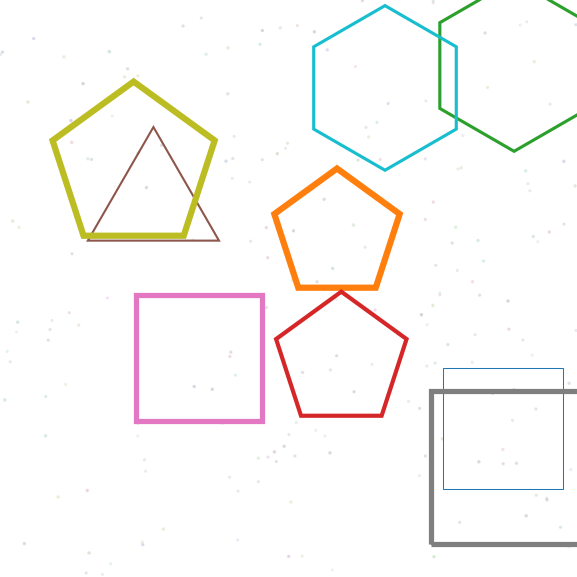[{"shape": "square", "thickness": 0.5, "radius": 0.52, "center": [0.871, 0.257]}, {"shape": "pentagon", "thickness": 3, "radius": 0.57, "center": [0.584, 0.593]}, {"shape": "hexagon", "thickness": 1.5, "radius": 0.74, "center": [0.89, 0.886]}, {"shape": "pentagon", "thickness": 2, "radius": 0.59, "center": [0.591, 0.375]}, {"shape": "triangle", "thickness": 1, "radius": 0.66, "center": [0.266, 0.648]}, {"shape": "square", "thickness": 2.5, "radius": 0.55, "center": [0.344, 0.38]}, {"shape": "square", "thickness": 2.5, "radius": 0.66, "center": [0.878, 0.19]}, {"shape": "pentagon", "thickness": 3, "radius": 0.74, "center": [0.231, 0.71]}, {"shape": "hexagon", "thickness": 1.5, "radius": 0.71, "center": [0.667, 0.847]}]